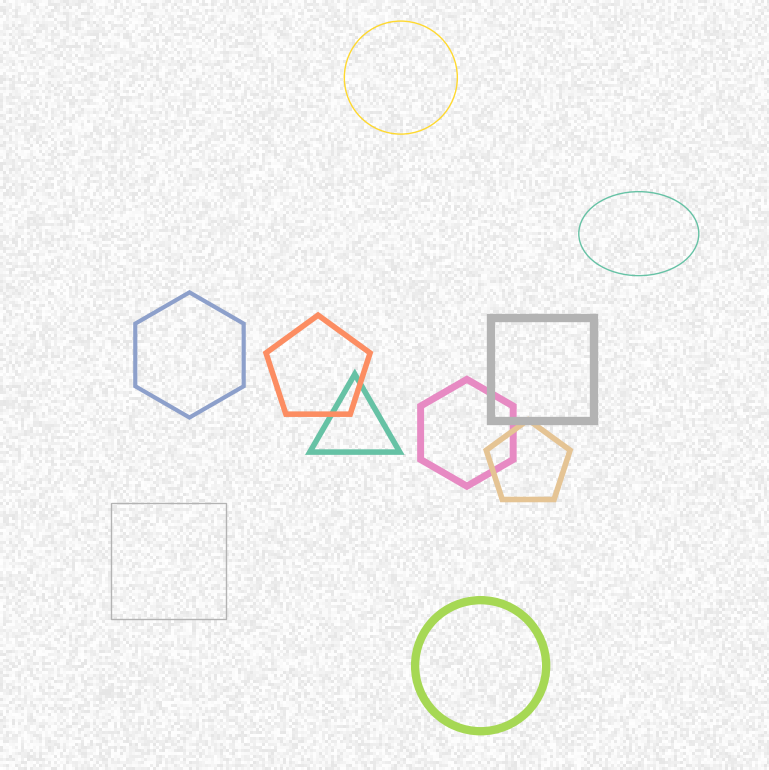[{"shape": "oval", "thickness": 0.5, "radius": 0.39, "center": [0.83, 0.697]}, {"shape": "triangle", "thickness": 2, "radius": 0.34, "center": [0.461, 0.447]}, {"shape": "pentagon", "thickness": 2, "radius": 0.36, "center": [0.413, 0.52]}, {"shape": "hexagon", "thickness": 1.5, "radius": 0.41, "center": [0.246, 0.539]}, {"shape": "hexagon", "thickness": 2.5, "radius": 0.35, "center": [0.606, 0.438]}, {"shape": "circle", "thickness": 3, "radius": 0.43, "center": [0.624, 0.135]}, {"shape": "circle", "thickness": 0.5, "radius": 0.37, "center": [0.521, 0.899]}, {"shape": "pentagon", "thickness": 2, "radius": 0.29, "center": [0.686, 0.398]}, {"shape": "square", "thickness": 3, "radius": 0.33, "center": [0.705, 0.52]}, {"shape": "square", "thickness": 0.5, "radius": 0.37, "center": [0.219, 0.271]}]